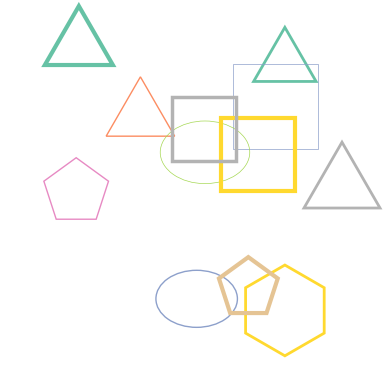[{"shape": "triangle", "thickness": 3, "radius": 0.51, "center": [0.205, 0.882]}, {"shape": "triangle", "thickness": 2, "radius": 0.47, "center": [0.74, 0.835]}, {"shape": "triangle", "thickness": 1, "radius": 0.51, "center": [0.365, 0.698]}, {"shape": "square", "thickness": 0.5, "radius": 0.55, "center": [0.715, 0.723]}, {"shape": "oval", "thickness": 1, "radius": 0.53, "center": [0.511, 0.224]}, {"shape": "pentagon", "thickness": 1, "radius": 0.44, "center": [0.198, 0.502]}, {"shape": "oval", "thickness": 0.5, "radius": 0.58, "center": [0.532, 0.604]}, {"shape": "hexagon", "thickness": 2, "radius": 0.59, "center": [0.74, 0.194]}, {"shape": "square", "thickness": 3, "radius": 0.48, "center": [0.671, 0.599]}, {"shape": "pentagon", "thickness": 3, "radius": 0.4, "center": [0.645, 0.252]}, {"shape": "square", "thickness": 2.5, "radius": 0.42, "center": [0.53, 0.665]}, {"shape": "triangle", "thickness": 2, "radius": 0.57, "center": [0.888, 0.517]}]